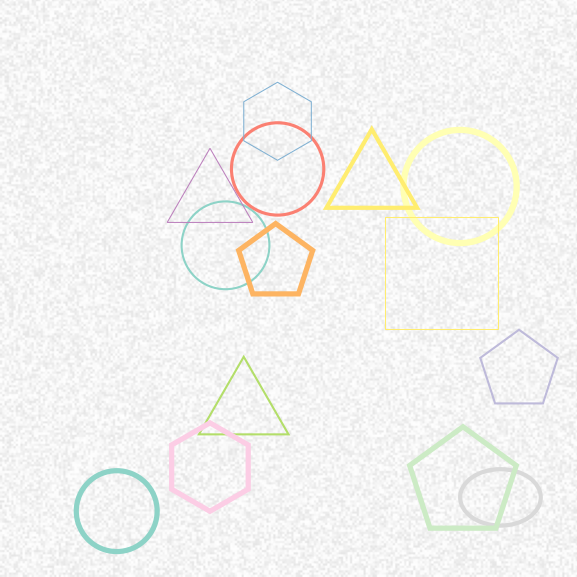[{"shape": "circle", "thickness": 1, "radius": 0.38, "center": [0.39, 0.574]}, {"shape": "circle", "thickness": 2.5, "radius": 0.35, "center": [0.202, 0.114]}, {"shape": "circle", "thickness": 3, "radius": 0.49, "center": [0.797, 0.676]}, {"shape": "pentagon", "thickness": 1, "radius": 0.35, "center": [0.899, 0.358]}, {"shape": "circle", "thickness": 1.5, "radius": 0.4, "center": [0.481, 0.707]}, {"shape": "hexagon", "thickness": 0.5, "radius": 0.34, "center": [0.481, 0.789]}, {"shape": "pentagon", "thickness": 2.5, "radius": 0.34, "center": [0.477, 0.545]}, {"shape": "triangle", "thickness": 1, "radius": 0.45, "center": [0.422, 0.292]}, {"shape": "hexagon", "thickness": 2.5, "radius": 0.38, "center": [0.364, 0.19]}, {"shape": "oval", "thickness": 2, "radius": 0.35, "center": [0.867, 0.138]}, {"shape": "triangle", "thickness": 0.5, "radius": 0.43, "center": [0.364, 0.657]}, {"shape": "pentagon", "thickness": 2.5, "radius": 0.49, "center": [0.802, 0.163]}, {"shape": "triangle", "thickness": 2, "radius": 0.45, "center": [0.644, 0.685]}, {"shape": "square", "thickness": 0.5, "radius": 0.49, "center": [0.765, 0.526]}]